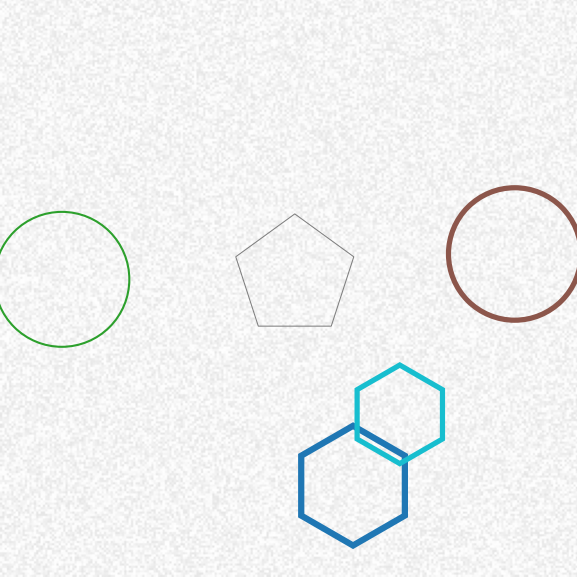[{"shape": "hexagon", "thickness": 3, "radius": 0.52, "center": [0.611, 0.158]}, {"shape": "circle", "thickness": 1, "radius": 0.58, "center": [0.107, 0.515]}, {"shape": "circle", "thickness": 2.5, "radius": 0.57, "center": [0.891, 0.559]}, {"shape": "pentagon", "thickness": 0.5, "radius": 0.54, "center": [0.51, 0.521]}, {"shape": "hexagon", "thickness": 2.5, "radius": 0.43, "center": [0.692, 0.282]}]